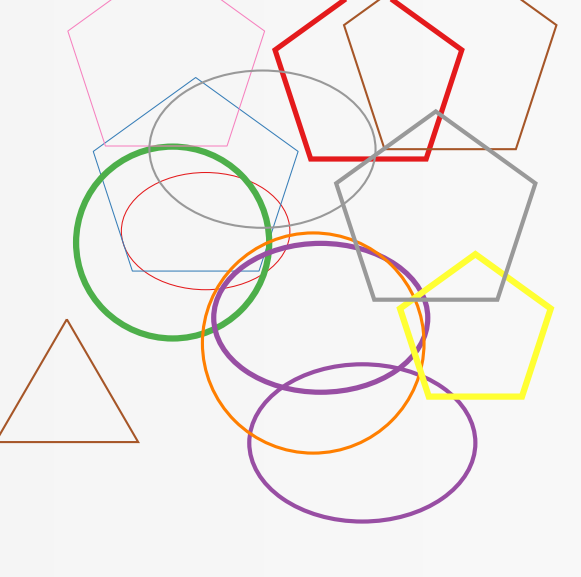[{"shape": "oval", "thickness": 0.5, "radius": 0.72, "center": [0.354, 0.599]}, {"shape": "pentagon", "thickness": 2.5, "radius": 0.84, "center": [0.634, 0.86]}, {"shape": "pentagon", "thickness": 0.5, "radius": 0.93, "center": [0.337, 0.68]}, {"shape": "circle", "thickness": 3, "radius": 0.83, "center": [0.297, 0.579]}, {"shape": "oval", "thickness": 2.5, "radius": 0.92, "center": [0.552, 0.449]}, {"shape": "oval", "thickness": 2, "radius": 0.97, "center": [0.623, 0.232]}, {"shape": "circle", "thickness": 1.5, "radius": 0.95, "center": [0.539, 0.405]}, {"shape": "pentagon", "thickness": 3, "radius": 0.68, "center": [0.818, 0.423]}, {"shape": "triangle", "thickness": 1, "radius": 0.71, "center": [0.115, 0.305]}, {"shape": "pentagon", "thickness": 1, "radius": 0.96, "center": [0.775, 0.896]}, {"shape": "pentagon", "thickness": 0.5, "radius": 0.89, "center": [0.286, 0.89]}, {"shape": "pentagon", "thickness": 2, "radius": 0.9, "center": [0.75, 0.626]}, {"shape": "oval", "thickness": 1, "radius": 0.97, "center": [0.452, 0.741]}]